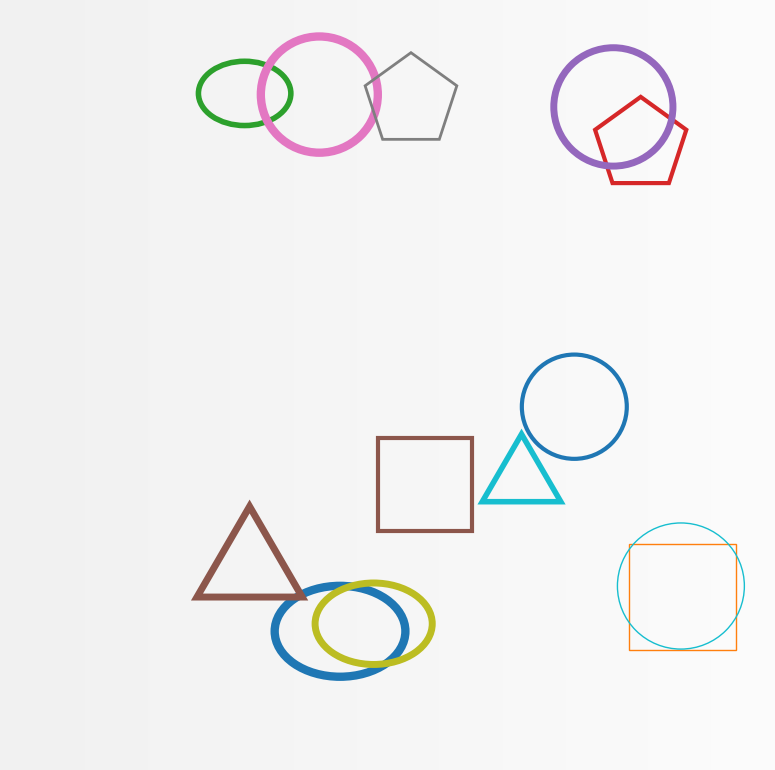[{"shape": "oval", "thickness": 3, "radius": 0.42, "center": [0.439, 0.18]}, {"shape": "circle", "thickness": 1.5, "radius": 0.34, "center": [0.741, 0.472]}, {"shape": "square", "thickness": 0.5, "radius": 0.35, "center": [0.881, 0.225]}, {"shape": "oval", "thickness": 2, "radius": 0.3, "center": [0.316, 0.879]}, {"shape": "pentagon", "thickness": 1.5, "radius": 0.31, "center": [0.827, 0.812]}, {"shape": "circle", "thickness": 2.5, "radius": 0.38, "center": [0.791, 0.861]}, {"shape": "triangle", "thickness": 2.5, "radius": 0.39, "center": [0.322, 0.264]}, {"shape": "square", "thickness": 1.5, "radius": 0.3, "center": [0.548, 0.371]}, {"shape": "circle", "thickness": 3, "radius": 0.38, "center": [0.412, 0.877]}, {"shape": "pentagon", "thickness": 1, "radius": 0.31, "center": [0.53, 0.869]}, {"shape": "oval", "thickness": 2.5, "radius": 0.38, "center": [0.482, 0.19]}, {"shape": "triangle", "thickness": 2, "radius": 0.29, "center": [0.673, 0.378]}, {"shape": "circle", "thickness": 0.5, "radius": 0.41, "center": [0.879, 0.239]}]